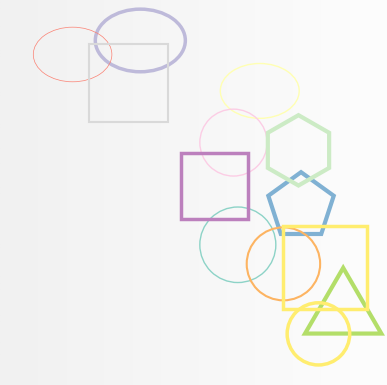[{"shape": "circle", "thickness": 1, "radius": 0.49, "center": [0.614, 0.364]}, {"shape": "oval", "thickness": 1, "radius": 0.51, "center": [0.67, 0.764]}, {"shape": "oval", "thickness": 2.5, "radius": 0.58, "center": [0.362, 0.895]}, {"shape": "oval", "thickness": 0.5, "radius": 0.51, "center": [0.187, 0.858]}, {"shape": "pentagon", "thickness": 3, "radius": 0.44, "center": [0.777, 0.464]}, {"shape": "circle", "thickness": 1.5, "radius": 0.47, "center": [0.731, 0.315]}, {"shape": "triangle", "thickness": 3, "radius": 0.57, "center": [0.886, 0.19]}, {"shape": "circle", "thickness": 1, "radius": 0.43, "center": [0.603, 0.63]}, {"shape": "square", "thickness": 1.5, "radius": 0.51, "center": [0.332, 0.785]}, {"shape": "square", "thickness": 2.5, "radius": 0.43, "center": [0.554, 0.516]}, {"shape": "hexagon", "thickness": 3, "radius": 0.46, "center": [0.77, 0.609]}, {"shape": "circle", "thickness": 2.5, "radius": 0.4, "center": [0.822, 0.133]}, {"shape": "square", "thickness": 2.5, "radius": 0.54, "center": [0.839, 0.305]}]